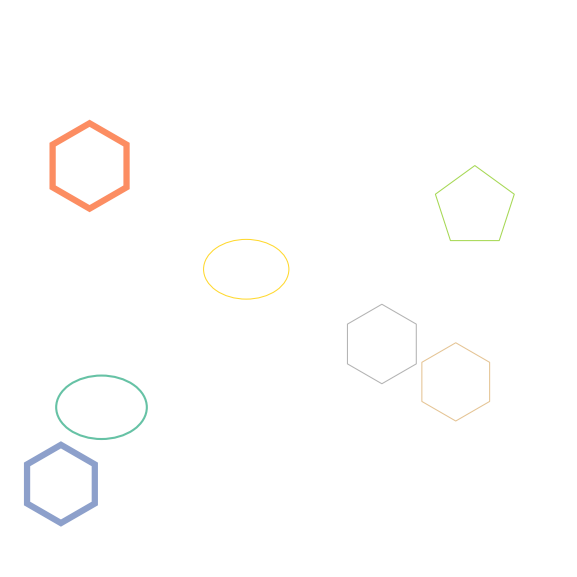[{"shape": "oval", "thickness": 1, "radius": 0.39, "center": [0.176, 0.294]}, {"shape": "hexagon", "thickness": 3, "radius": 0.37, "center": [0.155, 0.712]}, {"shape": "hexagon", "thickness": 3, "radius": 0.34, "center": [0.106, 0.161]}, {"shape": "pentagon", "thickness": 0.5, "radius": 0.36, "center": [0.822, 0.641]}, {"shape": "oval", "thickness": 0.5, "radius": 0.37, "center": [0.426, 0.533]}, {"shape": "hexagon", "thickness": 0.5, "radius": 0.34, "center": [0.789, 0.338]}, {"shape": "hexagon", "thickness": 0.5, "radius": 0.34, "center": [0.661, 0.403]}]